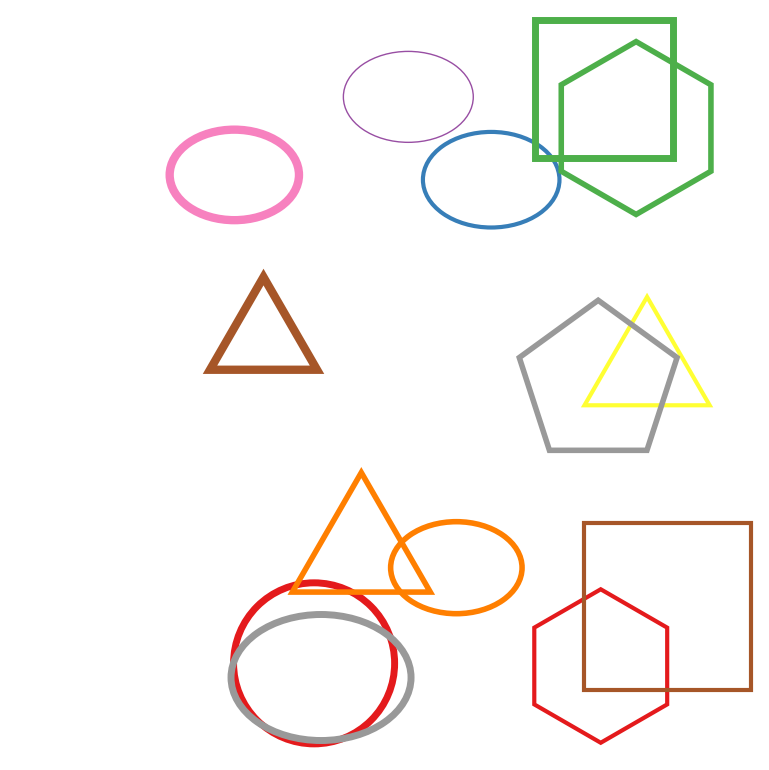[{"shape": "hexagon", "thickness": 1.5, "radius": 0.5, "center": [0.78, 0.135]}, {"shape": "circle", "thickness": 2.5, "radius": 0.52, "center": [0.408, 0.139]}, {"shape": "oval", "thickness": 1.5, "radius": 0.44, "center": [0.638, 0.767]}, {"shape": "square", "thickness": 2.5, "radius": 0.45, "center": [0.784, 0.885]}, {"shape": "hexagon", "thickness": 2, "radius": 0.56, "center": [0.826, 0.834]}, {"shape": "oval", "thickness": 0.5, "radius": 0.42, "center": [0.53, 0.874]}, {"shape": "oval", "thickness": 2, "radius": 0.43, "center": [0.593, 0.263]}, {"shape": "triangle", "thickness": 2, "radius": 0.52, "center": [0.469, 0.283]}, {"shape": "triangle", "thickness": 1.5, "radius": 0.47, "center": [0.84, 0.521]}, {"shape": "triangle", "thickness": 3, "radius": 0.4, "center": [0.342, 0.56]}, {"shape": "square", "thickness": 1.5, "radius": 0.54, "center": [0.866, 0.213]}, {"shape": "oval", "thickness": 3, "radius": 0.42, "center": [0.304, 0.773]}, {"shape": "oval", "thickness": 2.5, "radius": 0.58, "center": [0.417, 0.12]}, {"shape": "pentagon", "thickness": 2, "radius": 0.54, "center": [0.777, 0.502]}]